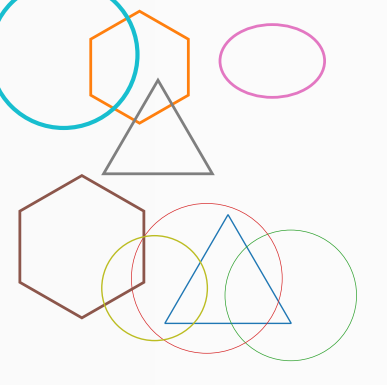[{"shape": "triangle", "thickness": 1, "radius": 0.94, "center": [0.588, 0.254]}, {"shape": "hexagon", "thickness": 2, "radius": 0.73, "center": [0.36, 0.826]}, {"shape": "circle", "thickness": 0.5, "radius": 0.85, "center": [0.75, 0.233]}, {"shape": "circle", "thickness": 0.5, "radius": 0.97, "center": [0.534, 0.277]}, {"shape": "hexagon", "thickness": 2, "radius": 0.92, "center": [0.211, 0.359]}, {"shape": "oval", "thickness": 2, "radius": 0.68, "center": [0.703, 0.842]}, {"shape": "triangle", "thickness": 2, "radius": 0.81, "center": [0.408, 0.63]}, {"shape": "circle", "thickness": 1, "radius": 0.68, "center": [0.399, 0.252]}, {"shape": "circle", "thickness": 3, "radius": 0.95, "center": [0.164, 0.858]}]